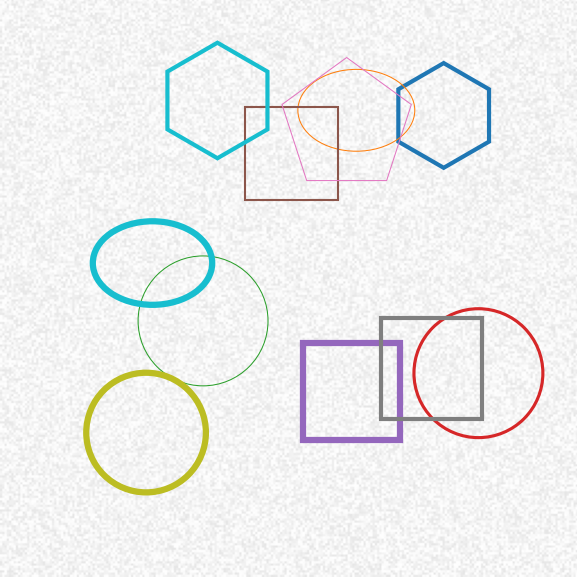[{"shape": "hexagon", "thickness": 2, "radius": 0.45, "center": [0.768, 0.799]}, {"shape": "oval", "thickness": 0.5, "radius": 0.51, "center": [0.617, 0.808]}, {"shape": "circle", "thickness": 0.5, "radius": 0.56, "center": [0.352, 0.443]}, {"shape": "circle", "thickness": 1.5, "radius": 0.56, "center": [0.828, 0.353]}, {"shape": "square", "thickness": 3, "radius": 0.42, "center": [0.608, 0.321]}, {"shape": "square", "thickness": 1, "radius": 0.4, "center": [0.505, 0.733]}, {"shape": "pentagon", "thickness": 0.5, "radius": 0.59, "center": [0.6, 0.782]}, {"shape": "square", "thickness": 2, "radius": 0.44, "center": [0.747, 0.361]}, {"shape": "circle", "thickness": 3, "radius": 0.52, "center": [0.253, 0.25]}, {"shape": "hexagon", "thickness": 2, "radius": 0.5, "center": [0.377, 0.825]}, {"shape": "oval", "thickness": 3, "radius": 0.52, "center": [0.264, 0.544]}]